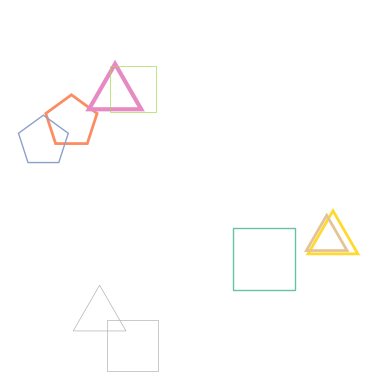[{"shape": "square", "thickness": 1, "radius": 0.4, "center": [0.686, 0.327]}, {"shape": "pentagon", "thickness": 2, "radius": 0.35, "center": [0.186, 0.684]}, {"shape": "pentagon", "thickness": 1, "radius": 0.34, "center": [0.113, 0.633]}, {"shape": "triangle", "thickness": 3, "radius": 0.39, "center": [0.299, 0.755]}, {"shape": "square", "thickness": 0.5, "radius": 0.3, "center": [0.345, 0.769]}, {"shape": "triangle", "thickness": 2, "radius": 0.37, "center": [0.865, 0.378]}, {"shape": "triangle", "thickness": 2, "radius": 0.31, "center": [0.849, 0.38]}, {"shape": "square", "thickness": 0.5, "radius": 0.33, "center": [0.345, 0.103]}, {"shape": "triangle", "thickness": 0.5, "radius": 0.4, "center": [0.259, 0.18]}]